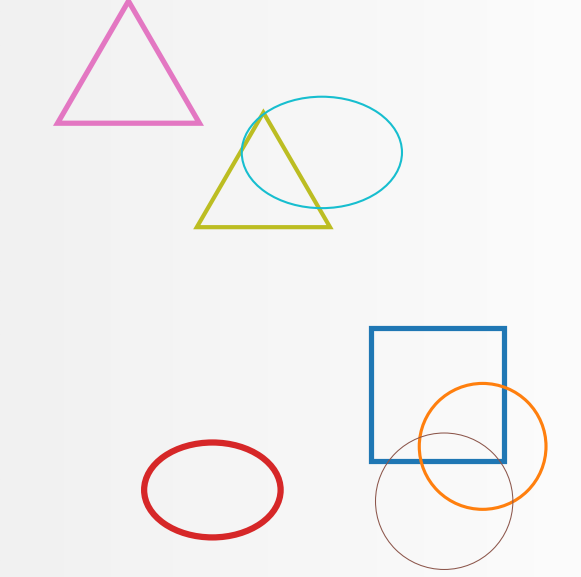[{"shape": "square", "thickness": 2.5, "radius": 0.57, "center": [0.753, 0.316]}, {"shape": "circle", "thickness": 1.5, "radius": 0.55, "center": [0.83, 0.226]}, {"shape": "oval", "thickness": 3, "radius": 0.59, "center": [0.365, 0.151]}, {"shape": "circle", "thickness": 0.5, "radius": 0.59, "center": [0.764, 0.131]}, {"shape": "triangle", "thickness": 2.5, "radius": 0.7, "center": [0.221, 0.856]}, {"shape": "triangle", "thickness": 2, "radius": 0.66, "center": [0.453, 0.672]}, {"shape": "oval", "thickness": 1, "radius": 0.69, "center": [0.554, 0.735]}]